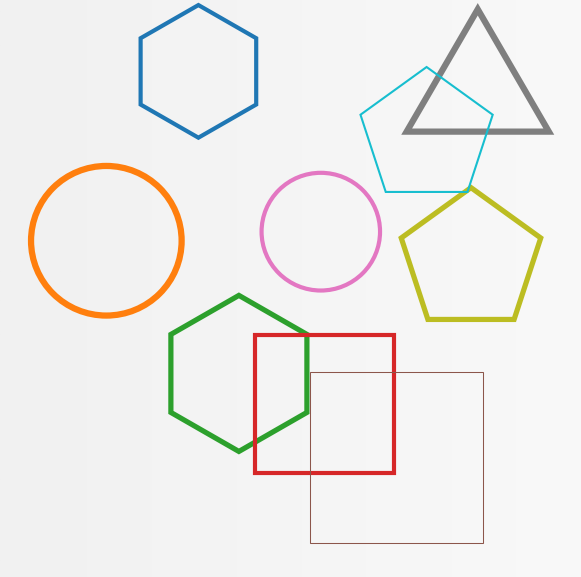[{"shape": "hexagon", "thickness": 2, "radius": 0.57, "center": [0.341, 0.876]}, {"shape": "circle", "thickness": 3, "radius": 0.65, "center": [0.183, 0.582]}, {"shape": "hexagon", "thickness": 2.5, "radius": 0.68, "center": [0.411, 0.353]}, {"shape": "square", "thickness": 2, "radius": 0.6, "center": [0.558, 0.3]}, {"shape": "square", "thickness": 0.5, "radius": 0.74, "center": [0.682, 0.207]}, {"shape": "circle", "thickness": 2, "radius": 0.51, "center": [0.552, 0.598]}, {"shape": "triangle", "thickness": 3, "radius": 0.71, "center": [0.822, 0.842]}, {"shape": "pentagon", "thickness": 2.5, "radius": 0.63, "center": [0.81, 0.548]}, {"shape": "pentagon", "thickness": 1, "radius": 0.6, "center": [0.734, 0.764]}]